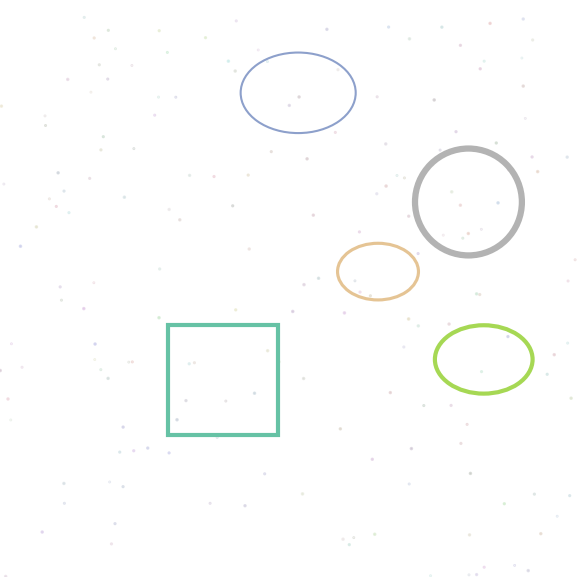[{"shape": "square", "thickness": 2, "radius": 0.48, "center": [0.386, 0.341]}, {"shape": "oval", "thickness": 1, "radius": 0.5, "center": [0.516, 0.838]}, {"shape": "oval", "thickness": 2, "radius": 0.42, "center": [0.838, 0.377]}, {"shape": "oval", "thickness": 1.5, "radius": 0.35, "center": [0.655, 0.529]}, {"shape": "circle", "thickness": 3, "radius": 0.46, "center": [0.811, 0.649]}]